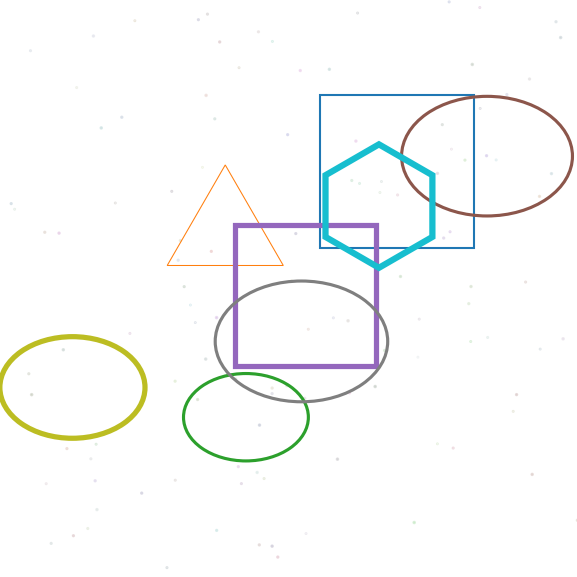[{"shape": "square", "thickness": 1, "radius": 0.66, "center": [0.688, 0.702]}, {"shape": "triangle", "thickness": 0.5, "radius": 0.58, "center": [0.39, 0.597]}, {"shape": "oval", "thickness": 1.5, "radius": 0.54, "center": [0.426, 0.277]}, {"shape": "square", "thickness": 2.5, "radius": 0.61, "center": [0.529, 0.488]}, {"shape": "oval", "thickness": 1.5, "radius": 0.74, "center": [0.843, 0.729]}, {"shape": "oval", "thickness": 1.5, "radius": 0.75, "center": [0.522, 0.408]}, {"shape": "oval", "thickness": 2.5, "radius": 0.63, "center": [0.125, 0.328]}, {"shape": "hexagon", "thickness": 3, "radius": 0.53, "center": [0.656, 0.642]}]